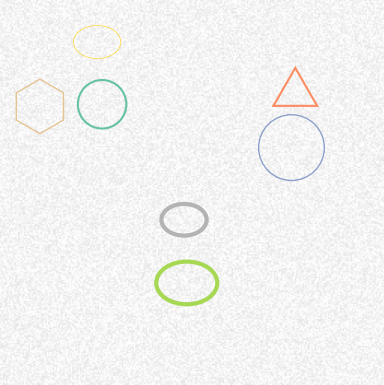[{"shape": "circle", "thickness": 1.5, "radius": 0.31, "center": [0.265, 0.729]}, {"shape": "triangle", "thickness": 1.5, "radius": 0.33, "center": [0.767, 0.758]}, {"shape": "circle", "thickness": 1, "radius": 0.43, "center": [0.757, 0.617]}, {"shape": "oval", "thickness": 3, "radius": 0.4, "center": [0.485, 0.265]}, {"shape": "oval", "thickness": 0.5, "radius": 0.31, "center": [0.252, 0.891]}, {"shape": "hexagon", "thickness": 1, "radius": 0.35, "center": [0.104, 0.724]}, {"shape": "oval", "thickness": 3, "radius": 0.29, "center": [0.478, 0.429]}]